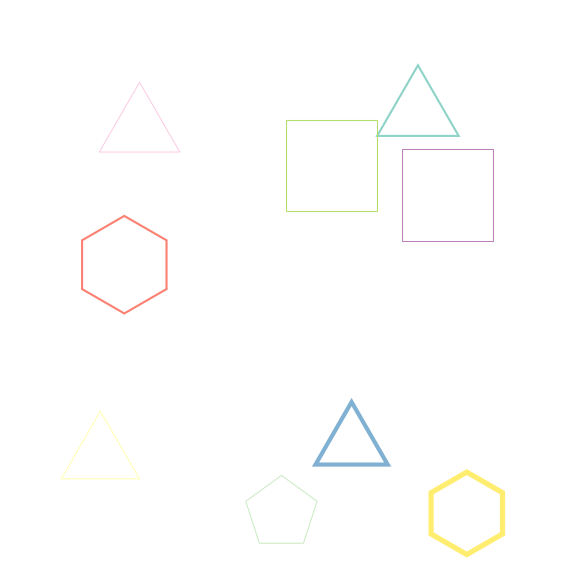[{"shape": "triangle", "thickness": 1, "radius": 0.41, "center": [0.724, 0.805]}, {"shape": "triangle", "thickness": 0.5, "radius": 0.39, "center": [0.174, 0.209]}, {"shape": "hexagon", "thickness": 1, "radius": 0.42, "center": [0.215, 0.541]}, {"shape": "triangle", "thickness": 2, "radius": 0.36, "center": [0.609, 0.231]}, {"shape": "square", "thickness": 0.5, "radius": 0.39, "center": [0.575, 0.713]}, {"shape": "triangle", "thickness": 0.5, "radius": 0.4, "center": [0.242, 0.776]}, {"shape": "square", "thickness": 0.5, "radius": 0.4, "center": [0.775, 0.662]}, {"shape": "pentagon", "thickness": 0.5, "radius": 0.32, "center": [0.487, 0.111]}, {"shape": "hexagon", "thickness": 2.5, "radius": 0.36, "center": [0.808, 0.11]}]